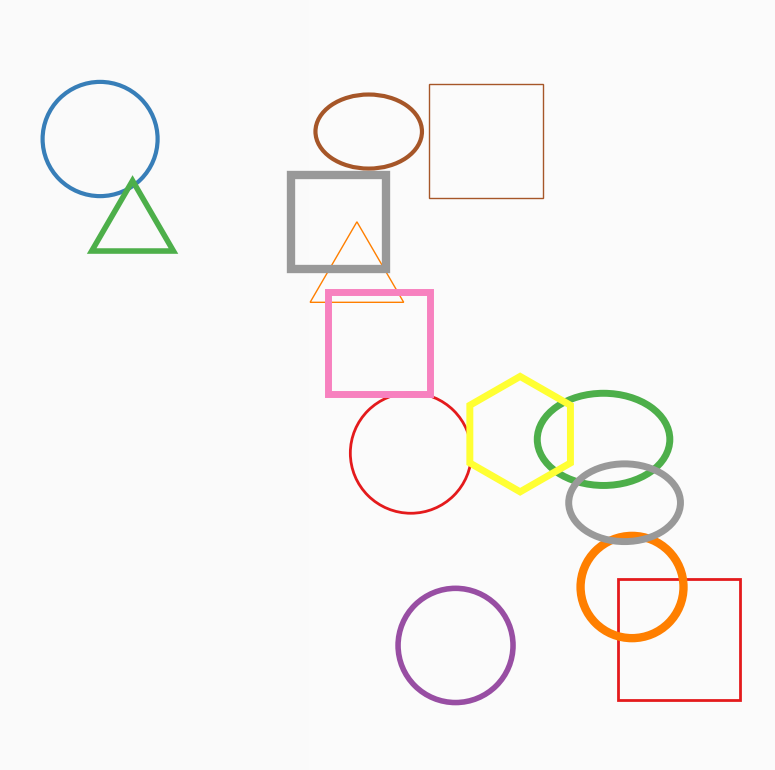[{"shape": "circle", "thickness": 1, "radius": 0.39, "center": [0.53, 0.412]}, {"shape": "square", "thickness": 1, "radius": 0.39, "center": [0.877, 0.169]}, {"shape": "circle", "thickness": 1.5, "radius": 0.37, "center": [0.129, 0.819]}, {"shape": "triangle", "thickness": 2, "radius": 0.3, "center": [0.171, 0.704]}, {"shape": "oval", "thickness": 2.5, "radius": 0.43, "center": [0.779, 0.429]}, {"shape": "circle", "thickness": 2, "radius": 0.37, "center": [0.588, 0.162]}, {"shape": "circle", "thickness": 3, "radius": 0.33, "center": [0.816, 0.238]}, {"shape": "triangle", "thickness": 0.5, "radius": 0.35, "center": [0.461, 0.642]}, {"shape": "hexagon", "thickness": 2.5, "radius": 0.37, "center": [0.671, 0.436]}, {"shape": "oval", "thickness": 1.5, "radius": 0.34, "center": [0.476, 0.829]}, {"shape": "square", "thickness": 0.5, "radius": 0.37, "center": [0.627, 0.817]}, {"shape": "square", "thickness": 2.5, "radius": 0.33, "center": [0.489, 0.554]}, {"shape": "square", "thickness": 3, "radius": 0.3, "center": [0.437, 0.712]}, {"shape": "oval", "thickness": 2.5, "radius": 0.36, "center": [0.806, 0.347]}]